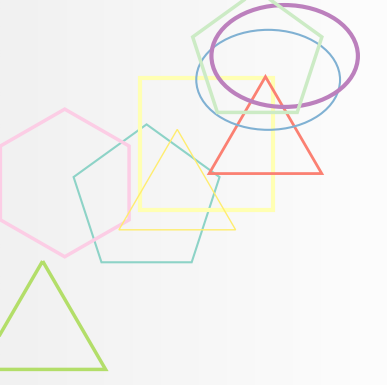[{"shape": "pentagon", "thickness": 1.5, "radius": 0.99, "center": [0.378, 0.479]}, {"shape": "square", "thickness": 3, "radius": 0.85, "center": [0.533, 0.626]}, {"shape": "triangle", "thickness": 2, "radius": 0.84, "center": [0.685, 0.633]}, {"shape": "oval", "thickness": 1.5, "radius": 0.93, "center": [0.692, 0.793]}, {"shape": "triangle", "thickness": 2.5, "radius": 0.94, "center": [0.11, 0.134]}, {"shape": "hexagon", "thickness": 2.5, "radius": 0.96, "center": [0.167, 0.525]}, {"shape": "oval", "thickness": 3, "radius": 0.94, "center": [0.735, 0.855]}, {"shape": "pentagon", "thickness": 2.5, "radius": 0.88, "center": [0.664, 0.85]}, {"shape": "triangle", "thickness": 1, "radius": 0.87, "center": [0.457, 0.49]}]